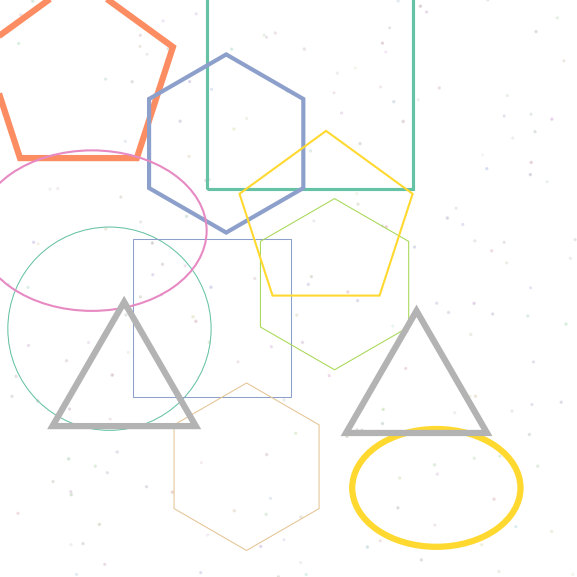[{"shape": "circle", "thickness": 0.5, "radius": 0.88, "center": [0.19, 0.43]}, {"shape": "square", "thickness": 1.5, "radius": 0.89, "center": [0.537, 0.851]}, {"shape": "pentagon", "thickness": 3, "radius": 0.86, "center": [0.136, 0.865]}, {"shape": "hexagon", "thickness": 2, "radius": 0.77, "center": [0.392, 0.751]}, {"shape": "square", "thickness": 0.5, "radius": 0.68, "center": [0.367, 0.448]}, {"shape": "oval", "thickness": 1, "radius": 0.99, "center": [0.159, 0.6]}, {"shape": "hexagon", "thickness": 0.5, "radius": 0.74, "center": [0.579, 0.507]}, {"shape": "pentagon", "thickness": 1, "radius": 0.79, "center": [0.565, 0.615]}, {"shape": "oval", "thickness": 3, "radius": 0.73, "center": [0.756, 0.154]}, {"shape": "hexagon", "thickness": 0.5, "radius": 0.72, "center": [0.427, 0.191]}, {"shape": "triangle", "thickness": 3, "radius": 0.72, "center": [0.215, 0.333]}, {"shape": "triangle", "thickness": 3, "radius": 0.7, "center": [0.721, 0.32]}]